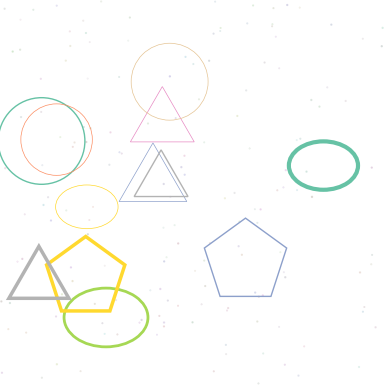[{"shape": "circle", "thickness": 1, "radius": 0.56, "center": [0.108, 0.634]}, {"shape": "oval", "thickness": 3, "radius": 0.45, "center": [0.84, 0.57]}, {"shape": "circle", "thickness": 0.5, "radius": 0.46, "center": [0.147, 0.637]}, {"shape": "pentagon", "thickness": 1, "radius": 0.56, "center": [0.638, 0.321]}, {"shape": "triangle", "thickness": 0.5, "radius": 0.51, "center": [0.397, 0.527]}, {"shape": "triangle", "thickness": 0.5, "radius": 0.48, "center": [0.422, 0.679]}, {"shape": "oval", "thickness": 2, "radius": 0.54, "center": [0.275, 0.175]}, {"shape": "pentagon", "thickness": 2.5, "radius": 0.53, "center": [0.223, 0.279]}, {"shape": "oval", "thickness": 0.5, "radius": 0.41, "center": [0.226, 0.463]}, {"shape": "circle", "thickness": 0.5, "radius": 0.5, "center": [0.441, 0.788]}, {"shape": "triangle", "thickness": 2.5, "radius": 0.45, "center": [0.101, 0.27]}, {"shape": "triangle", "thickness": 1, "radius": 0.4, "center": [0.418, 0.53]}]